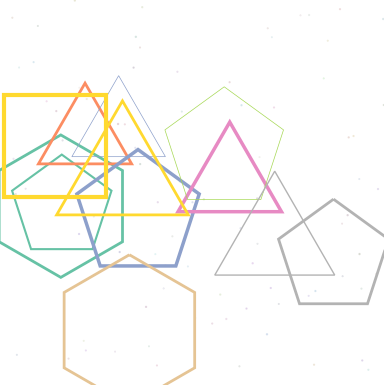[{"shape": "pentagon", "thickness": 1.5, "radius": 0.68, "center": [0.16, 0.463]}, {"shape": "hexagon", "thickness": 2, "radius": 0.92, "center": [0.158, 0.465]}, {"shape": "triangle", "thickness": 2, "radius": 0.7, "center": [0.221, 0.644]}, {"shape": "triangle", "thickness": 0.5, "radius": 0.7, "center": [0.308, 0.663]}, {"shape": "pentagon", "thickness": 2.5, "radius": 0.84, "center": [0.358, 0.444]}, {"shape": "triangle", "thickness": 2.5, "radius": 0.78, "center": [0.597, 0.528]}, {"shape": "pentagon", "thickness": 0.5, "radius": 0.81, "center": [0.582, 0.613]}, {"shape": "triangle", "thickness": 2, "radius": 0.99, "center": [0.318, 0.541]}, {"shape": "square", "thickness": 3, "radius": 0.67, "center": [0.143, 0.621]}, {"shape": "hexagon", "thickness": 2, "radius": 0.98, "center": [0.336, 0.142]}, {"shape": "triangle", "thickness": 1, "radius": 0.9, "center": [0.714, 0.375]}, {"shape": "pentagon", "thickness": 2, "radius": 0.75, "center": [0.866, 0.332]}]